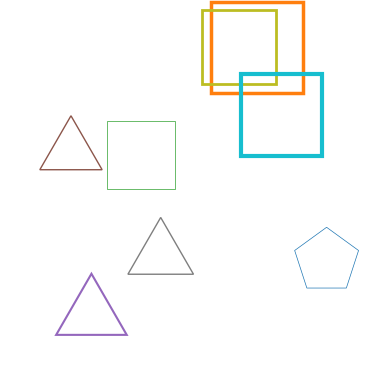[{"shape": "pentagon", "thickness": 0.5, "radius": 0.44, "center": [0.848, 0.322]}, {"shape": "square", "thickness": 2.5, "radius": 0.6, "center": [0.667, 0.877]}, {"shape": "square", "thickness": 0.5, "radius": 0.44, "center": [0.366, 0.598]}, {"shape": "triangle", "thickness": 1.5, "radius": 0.53, "center": [0.238, 0.183]}, {"shape": "triangle", "thickness": 1, "radius": 0.47, "center": [0.184, 0.606]}, {"shape": "triangle", "thickness": 1, "radius": 0.49, "center": [0.417, 0.337]}, {"shape": "square", "thickness": 2, "radius": 0.48, "center": [0.622, 0.878]}, {"shape": "square", "thickness": 3, "radius": 0.53, "center": [0.731, 0.701]}]